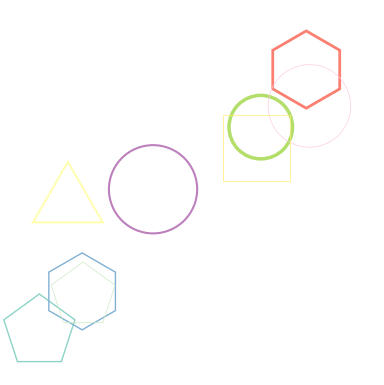[{"shape": "pentagon", "thickness": 1, "radius": 0.49, "center": [0.102, 0.139]}, {"shape": "triangle", "thickness": 1.5, "radius": 0.52, "center": [0.176, 0.475]}, {"shape": "hexagon", "thickness": 2, "radius": 0.5, "center": [0.795, 0.819]}, {"shape": "hexagon", "thickness": 1, "radius": 0.5, "center": [0.213, 0.243]}, {"shape": "circle", "thickness": 2.5, "radius": 0.41, "center": [0.677, 0.67]}, {"shape": "circle", "thickness": 0.5, "radius": 0.54, "center": [0.804, 0.725]}, {"shape": "circle", "thickness": 1.5, "radius": 0.57, "center": [0.398, 0.508]}, {"shape": "pentagon", "thickness": 0.5, "radius": 0.44, "center": [0.216, 0.232]}, {"shape": "square", "thickness": 0.5, "radius": 0.43, "center": [0.666, 0.615]}]